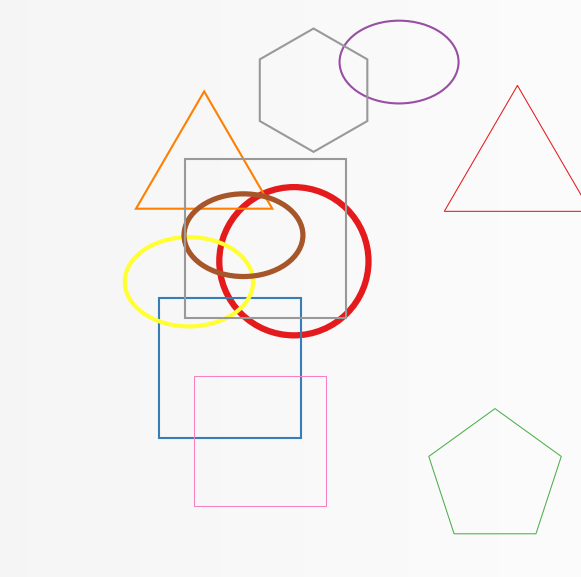[{"shape": "triangle", "thickness": 0.5, "radius": 0.73, "center": [0.89, 0.706]}, {"shape": "circle", "thickness": 3, "radius": 0.64, "center": [0.506, 0.547]}, {"shape": "square", "thickness": 1, "radius": 0.61, "center": [0.396, 0.362]}, {"shape": "pentagon", "thickness": 0.5, "radius": 0.6, "center": [0.852, 0.172]}, {"shape": "oval", "thickness": 1, "radius": 0.51, "center": [0.687, 0.892]}, {"shape": "triangle", "thickness": 1, "radius": 0.68, "center": [0.351, 0.705]}, {"shape": "oval", "thickness": 2, "radius": 0.55, "center": [0.325, 0.511]}, {"shape": "oval", "thickness": 2.5, "radius": 0.51, "center": [0.419, 0.592]}, {"shape": "square", "thickness": 0.5, "radius": 0.57, "center": [0.447, 0.235]}, {"shape": "square", "thickness": 1, "radius": 0.69, "center": [0.456, 0.586]}, {"shape": "hexagon", "thickness": 1, "radius": 0.53, "center": [0.539, 0.843]}]